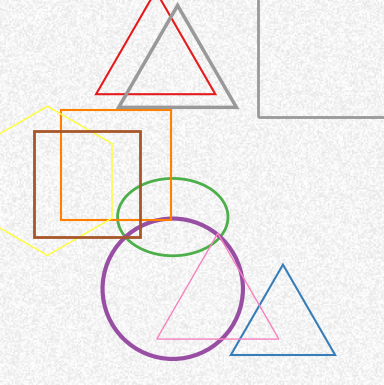[{"shape": "triangle", "thickness": 1.5, "radius": 0.89, "center": [0.404, 0.845]}, {"shape": "triangle", "thickness": 1.5, "radius": 0.78, "center": [0.735, 0.156]}, {"shape": "oval", "thickness": 2, "radius": 0.72, "center": [0.449, 0.436]}, {"shape": "circle", "thickness": 3, "radius": 0.91, "center": [0.449, 0.25]}, {"shape": "square", "thickness": 1.5, "radius": 0.71, "center": [0.302, 0.571]}, {"shape": "hexagon", "thickness": 1, "radius": 0.97, "center": [0.123, 0.53]}, {"shape": "square", "thickness": 2, "radius": 0.69, "center": [0.227, 0.522]}, {"shape": "triangle", "thickness": 1, "radius": 0.92, "center": [0.566, 0.211]}, {"shape": "triangle", "thickness": 2.5, "radius": 0.88, "center": [0.461, 0.809]}, {"shape": "square", "thickness": 2, "radius": 0.87, "center": [0.844, 0.87]}]